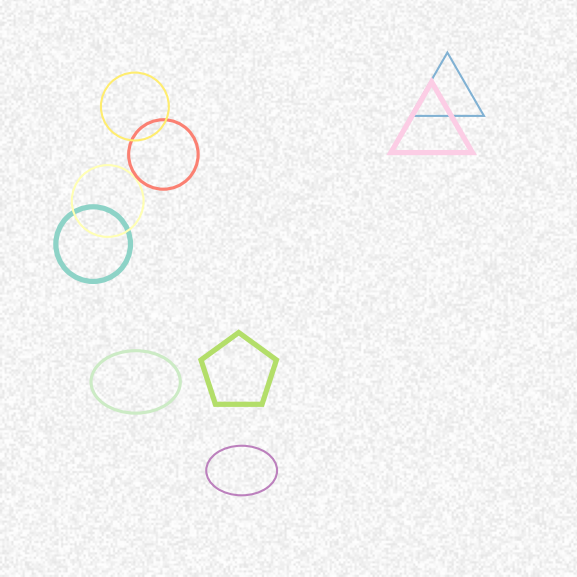[{"shape": "circle", "thickness": 2.5, "radius": 0.32, "center": [0.161, 0.576]}, {"shape": "circle", "thickness": 1, "radius": 0.31, "center": [0.186, 0.651]}, {"shape": "circle", "thickness": 1.5, "radius": 0.3, "center": [0.283, 0.732]}, {"shape": "triangle", "thickness": 1, "radius": 0.37, "center": [0.775, 0.835]}, {"shape": "pentagon", "thickness": 2.5, "radius": 0.34, "center": [0.413, 0.355]}, {"shape": "triangle", "thickness": 2.5, "radius": 0.41, "center": [0.747, 0.776]}, {"shape": "oval", "thickness": 1, "radius": 0.31, "center": [0.418, 0.184]}, {"shape": "oval", "thickness": 1.5, "radius": 0.39, "center": [0.235, 0.338]}, {"shape": "circle", "thickness": 1, "radius": 0.29, "center": [0.234, 0.815]}]